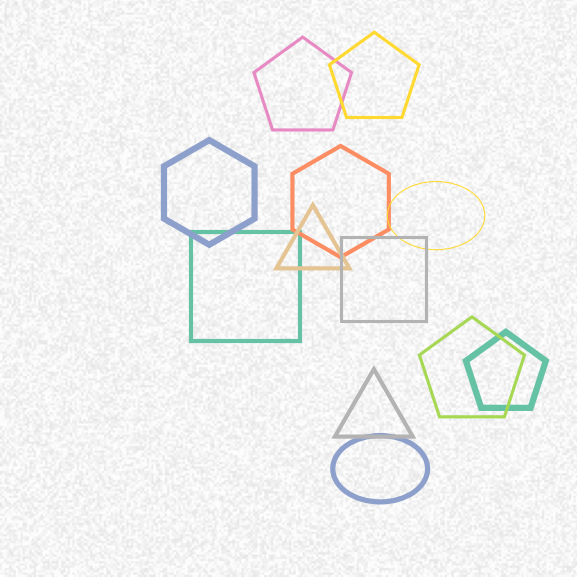[{"shape": "pentagon", "thickness": 3, "radius": 0.36, "center": [0.876, 0.352]}, {"shape": "square", "thickness": 2, "radius": 0.47, "center": [0.426, 0.503]}, {"shape": "hexagon", "thickness": 2, "radius": 0.48, "center": [0.59, 0.65]}, {"shape": "oval", "thickness": 2.5, "radius": 0.41, "center": [0.658, 0.187]}, {"shape": "hexagon", "thickness": 3, "radius": 0.45, "center": [0.362, 0.666]}, {"shape": "pentagon", "thickness": 1.5, "radius": 0.44, "center": [0.524, 0.846]}, {"shape": "pentagon", "thickness": 1.5, "radius": 0.48, "center": [0.817, 0.355]}, {"shape": "oval", "thickness": 0.5, "radius": 0.42, "center": [0.755, 0.626]}, {"shape": "pentagon", "thickness": 1.5, "radius": 0.41, "center": [0.648, 0.862]}, {"shape": "triangle", "thickness": 2, "radius": 0.37, "center": [0.542, 0.571]}, {"shape": "square", "thickness": 1.5, "radius": 0.36, "center": [0.664, 0.516]}, {"shape": "triangle", "thickness": 2, "radius": 0.39, "center": [0.647, 0.282]}]